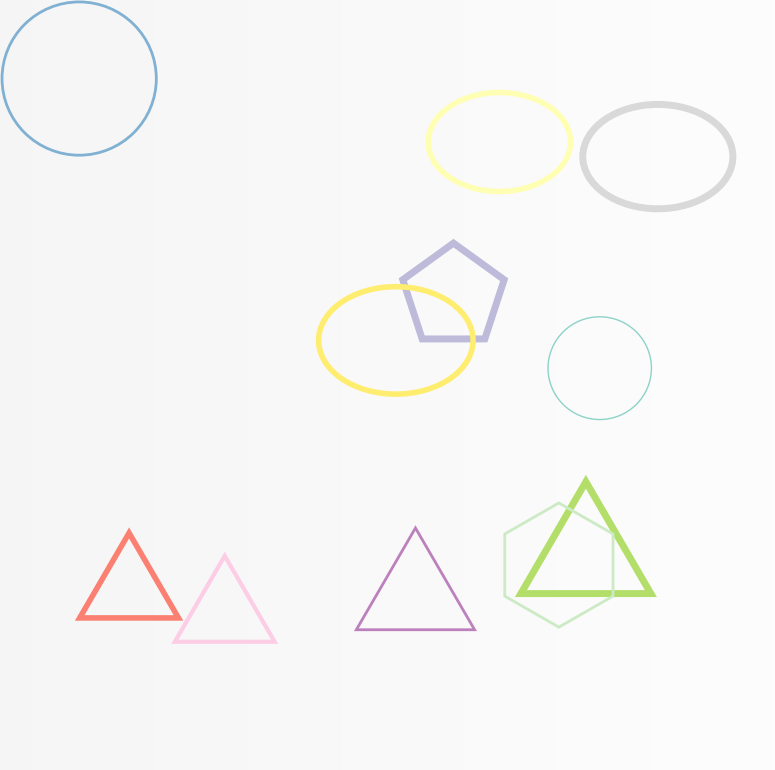[{"shape": "circle", "thickness": 0.5, "radius": 0.33, "center": [0.774, 0.522]}, {"shape": "oval", "thickness": 2, "radius": 0.46, "center": [0.644, 0.816]}, {"shape": "pentagon", "thickness": 2.5, "radius": 0.34, "center": [0.585, 0.615]}, {"shape": "triangle", "thickness": 2, "radius": 0.37, "center": [0.167, 0.234]}, {"shape": "circle", "thickness": 1, "radius": 0.5, "center": [0.102, 0.898]}, {"shape": "triangle", "thickness": 2.5, "radius": 0.48, "center": [0.756, 0.278]}, {"shape": "triangle", "thickness": 1.5, "radius": 0.37, "center": [0.29, 0.204]}, {"shape": "oval", "thickness": 2.5, "radius": 0.48, "center": [0.849, 0.797]}, {"shape": "triangle", "thickness": 1, "radius": 0.44, "center": [0.536, 0.226]}, {"shape": "hexagon", "thickness": 1, "radius": 0.4, "center": [0.721, 0.266]}, {"shape": "oval", "thickness": 2, "radius": 0.5, "center": [0.511, 0.558]}]